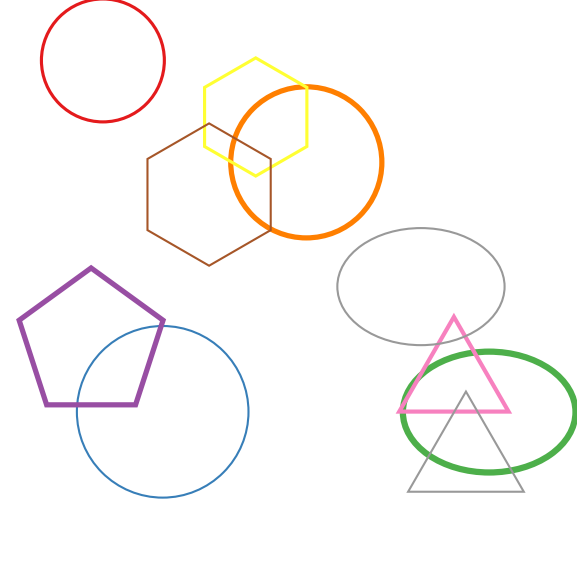[{"shape": "circle", "thickness": 1.5, "radius": 0.53, "center": [0.178, 0.894]}, {"shape": "circle", "thickness": 1, "radius": 0.74, "center": [0.282, 0.286]}, {"shape": "oval", "thickness": 3, "radius": 0.75, "center": [0.847, 0.286]}, {"shape": "pentagon", "thickness": 2.5, "radius": 0.65, "center": [0.158, 0.404]}, {"shape": "circle", "thickness": 2.5, "radius": 0.65, "center": [0.53, 0.718]}, {"shape": "hexagon", "thickness": 1.5, "radius": 0.51, "center": [0.443, 0.797]}, {"shape": "hexagon", "thickness": 1, "radius": 0.62, "center": [0.362, 0.662]}, {"shape": "triangle", "thickness": 2, "radius": 0.55, "center": [0.786, 0.341]}, {"shape": "triangle", "thickness": 1, "radius": 0.58, "center": [0.807, 0.205]}, {"shape": "oval", "thickness": 1, "radius": 0.72, "center": [0.729, 0.503]}]